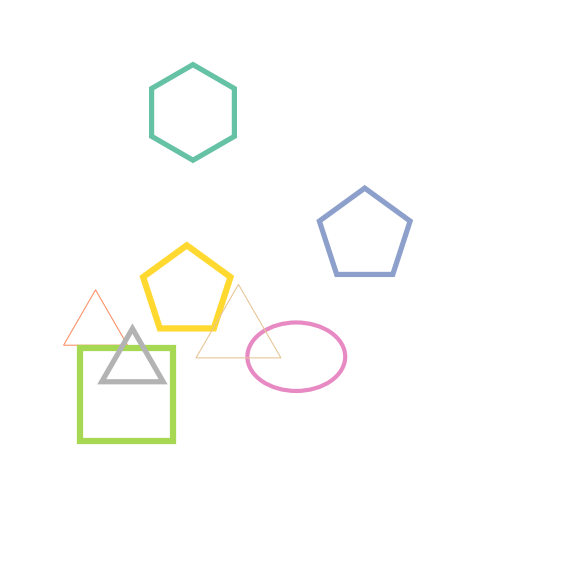[{"shape": "hexagon", "thickness": 2.5, "radius": 0.41, "center": [0.334, 0.804]}, {"shape": "triangle", "thickness": 0.5, "radius": 0.32, "center": [0.165, 0.433]}, {"shape": "pentagon", "thickness": 2.5, "radius": 0.41, "center": [0.632, 0.591]}, {"shape": "oval", "thickness": 2, "radius": 0.42, "center": [0.513, 0.381]}, {"shape": "square", "thickness": 3, "radius": 0.4, "center": [0.219, 0.316]}, {"shape": "pentagon", "thickness": 3, "radius": 0.4, "center": [0.323, 0.495]}, {"shape": "triangle", "thickness": 0.5, "radius": 0.42, "center": [0.413, 0.422]}, {"shape": "triangle", "thickness": 2.5, "radius": 0.31, "center": [0.229, 0.369]}]